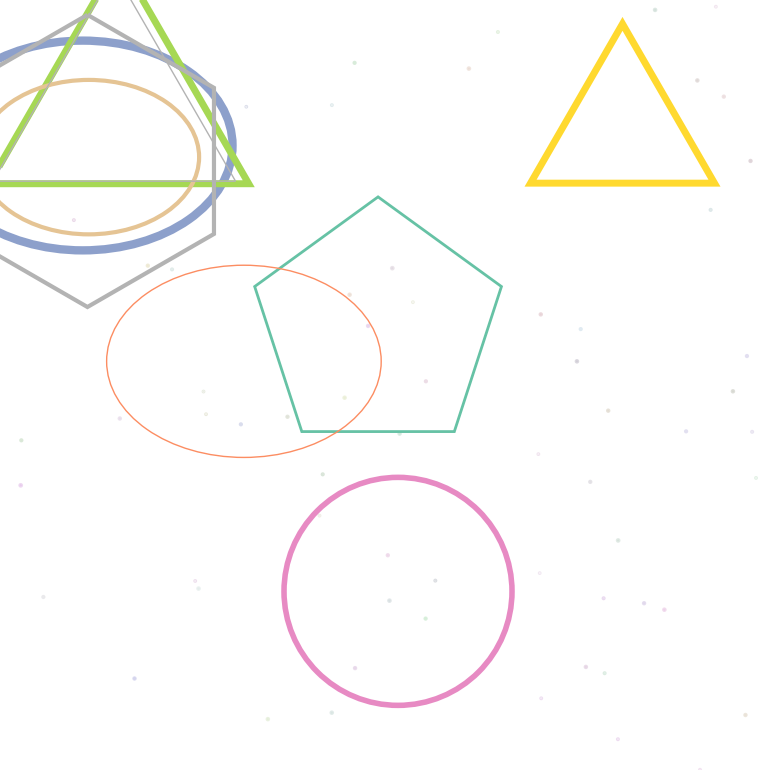[{"shape": "pentagon", "thickness": 1, "radius": 0.84, "center": [0.491, 0.576]}, {"shape": "oval", "thickness": 0.5, "radius": 0.89, "center": [0.317, 0.531]}, {"shape": "oval", "thickness": 3, "radius": 0.97, "center": [0.107, 0.811]}, {"shape": "circle", "thickness": 2, "radius": 0.74, "center": [0.517, 0.232]}, {"shape": "triangle", "thickness": 2.5, "radius": 0.97, "center": [0.154, 0.859]}, {"shape": "triangle", "thickness": 2.5, "radius": 0.69, "center": [0.808, 0.831]}, {"shape": "oval", "thickness": 1.5, "radius": 0.72, "center": [0.115, 0.796]}, {"shape": "hexagon", "thickness": 1.5, "radius": 0.95, "center": [0.114, 0.791]}, {"shape": "triangle", "thickness": 0.5, "radius": 0.91, "center": [0.148, 0.856]}]